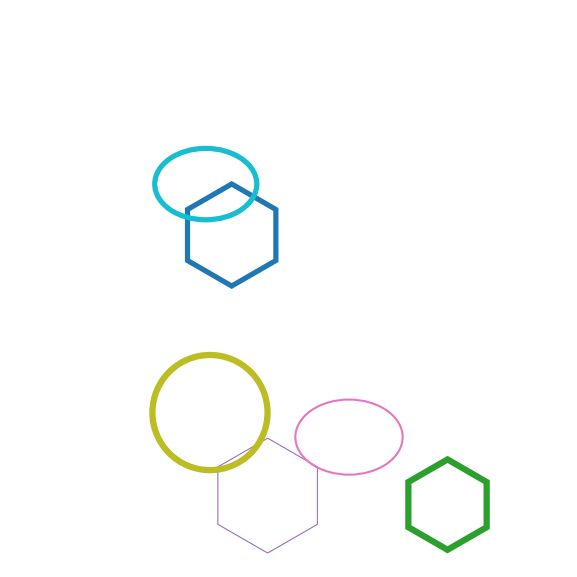[{"shape": "hexagon", "thickness": 2.5, "radius": 0.44, "center": [0.401, 0.592]}, {"shape": "hexagon", "thickness": 3, "radius": 0.39, "center": [0.775, 0.125]}, {"shape": "hexagon", "thickness": 0.5, "radius": 0.5, "center": [0.463, 0.141]}, {"shape": "oval", "thickness": 1, "radius": 0.46, "center": [0.604, 0.242]}, {"shape": "circle", "thickness": 3, "radius": 0.5, "center": [0.364, 0.285]}, {"shape": "oval", "thickness": 2.5, "radius": 0.44, "center": [0.356, 0.68]}]